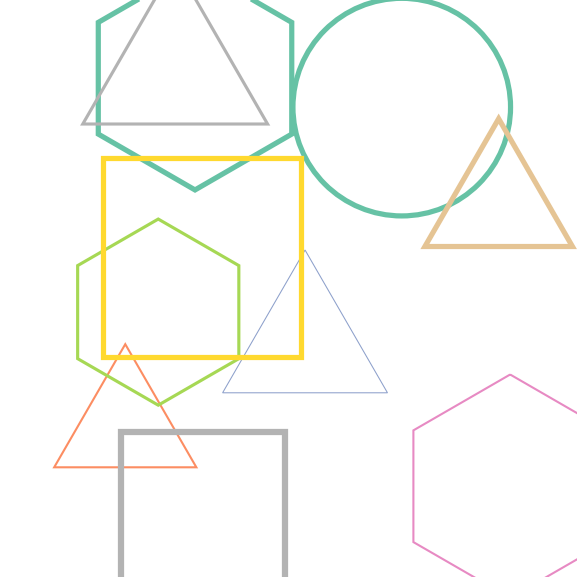[{"shape": "circle", "thickness": 2.5, "radius": 0.94, "center": [0.696, 0.814]}, {"shape": "hexagon", "thickness": 2.5, "radius": 0.97, "center": [0.338, 0.864]}, {"shape": "triangle", "thickness": 1, "radius": 0.71, "center": [0.217, 0.261]}, {"shape": "triangle", "thickness": 0.5, "radius": 0.82, "center": [0.528, 0.401]}, {"shape": "hexagon", "thickness": 1, "radius": 0.97, "center": [0.883, 0.157]}, {"shape": "hexagon", "thickness": 1.5, "radius": 0.81, "center": [0.274, 0.459]}, {"shape": "square", "thickness": 2.5, "radius": 0.86, "center": [0.35, 0.553]}, {"shape": "triangle", "thickness": 2.5, "radius": 0.74, "center": [0.863, 0.646]}, {"shape": "triangle", "thickness": 1.5, "radius": 0.92, "center": [0.303, 0.877]}, {"shape": "square", "thickness": 3, "radius": 0.71, "center": [0.351, 0.108]}]